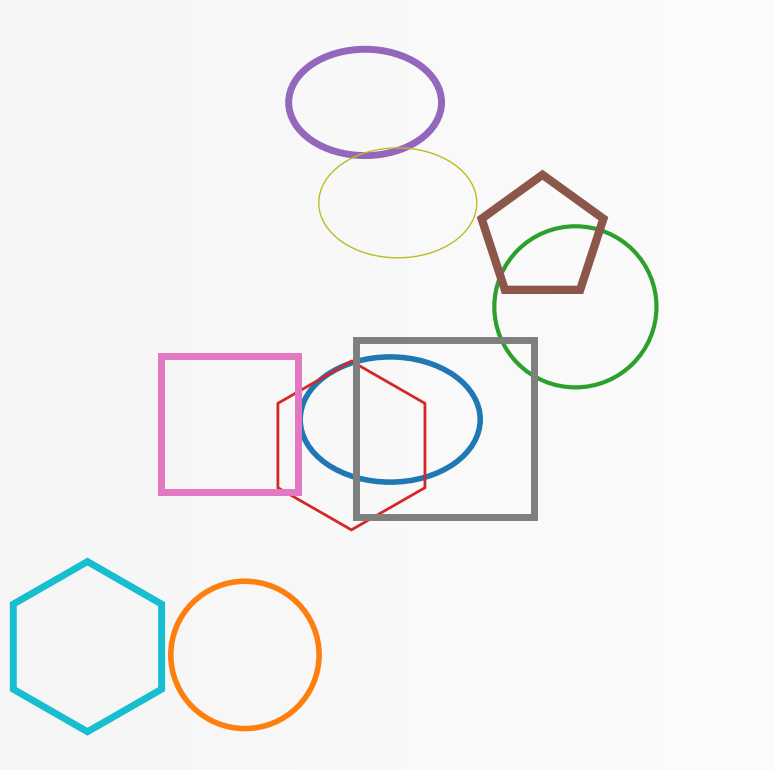[{"shape": "oval", "thickness": 2, "radius": 0.58, "center": [0.503, 0.455]}, {"shape": "circle", "thickness": 2, "radius": 0.48, "center": [0.316, 0.149]}, {"shape": "circle", "thickness": 1.5, "radius": 0.52, "center": [0.742, 0.602]}, {"shape": "hexagon", "thickness": 1, "radius": 0.55, "center": [0.453, 0.421]}, {"shape": "oval", "thickness": 2.5, "radius": 0.49, "center": [0.471, 0.867]}, {"shape": "pentagon", "thickness": 3, "radius": 0.41, "center": [0.7, 0.69]}, {"shape": "square", "thickness": 2.5, "radius": 0.44, "center": [0.296, 0.45]}, {"shape": "square", "thickness": 2.5, "radius": 0.57, "center": [0.574, 0.443]}, {"shape": "oval", "thickness": 0.5, "radius": 0.51, "center": [0.513, 0.737]}, {"shape": "hexagon", "thickness": 2.5, "radius": 0.55, "center": [0.113, 0.16]}]